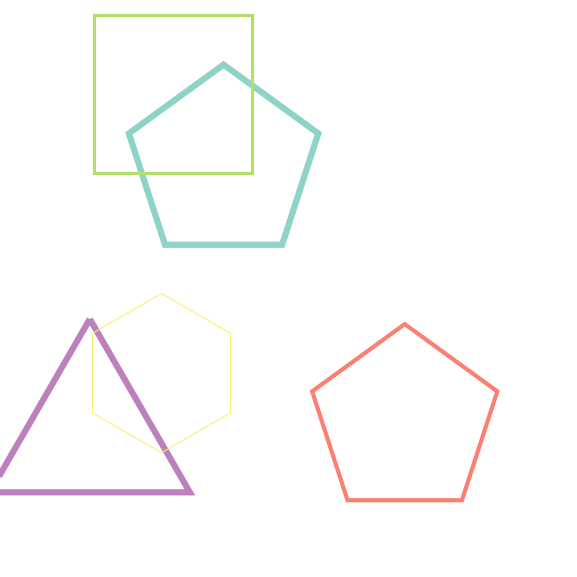[{"shape": "pentagon", "thickness": 3, "radius": 0.86, "center": [0.387, 0.715]}, {"shape": "pentagon", "thickness": 2, "radius": 0.84, "center": [0.701, 0.269]}, {"shape": "square", "thickness": 1.5, "radius": 0.68, "center": [0.3, 0.837]}, {"shape": "triangle", "thickness": 3, "radius": 1.0, "center": [0.156, 0.247]}, {"shape": "hexagon", "thickness": 0.5, "radius": 0.69, "center": [0.28, 0.353]}]